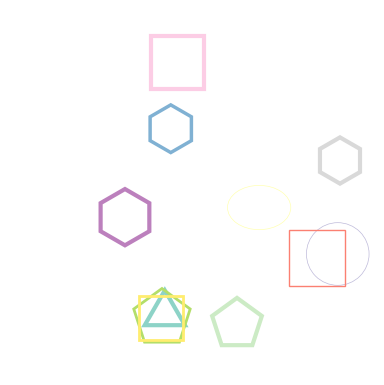[{"shape": "triangle", "thickness": 3, "radius": 0.3, "center": [0.428, 0.186]}, {"shape": "oval", "thickness": 0.5, "radius": 0.41, "center": [0.673, 0.461]}, {"shape": "circle", "thickness": 0.5, "radius": 0.41, "center": [0.877, 0.34]}, {"shape": "square", "thickness": 1, "radius": 0.36, "center": [0.823, 0.33]}, {"shape": "hexagon", "thickness": 2.5, "radius": 0.31, "center": [0.444, 0.666]}, {"shape": "pentagon", "thickness": 2, "radius": 0.39, "center": [0.421, 0.174]}, {"shape": "square", "thickness": 3, "radius": 0.34, "center": [0.462, 0.837]}, {"shape": "hexagon", "thickness": 3, "radius": 0.3, "center": [0.883, 0.583]}, {"shape": "hexagon", "thickness": 3, "radius": 0.37, "center": [0.325, 0.436]}, {"shape": "pentagon", "thickness": 3, "radius": 0.34, "center": [0.616, 0.158]}, {"shape": "square", "thickness": 2, "radius": 0.29, "center": [0.418, 0.175]}]